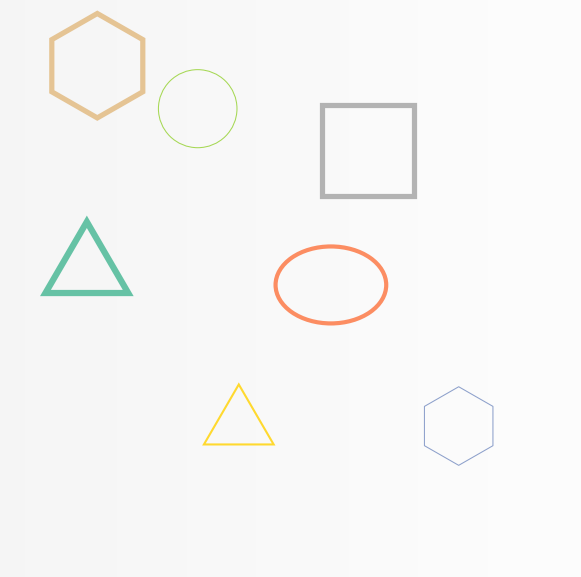[{"shape": "triangle", "thickness": 3, "radius": 0.41, "center": [0.149, 0.533]}, {"shape": "oval", "thickness": 2, "radius": 0.48, "center": [0.569, 0.506]}, {"shape": "hexagon", "thickness": 0.5, "radius": 0.34, "center": [0.789, 0.261]}, {"shape": "circle", "thickness": 0.5, "radius": 0.34, "center": [0.34, 0.811]}, {"shape": "triangle", "thickness": 1, "radius": 0.35, "center": [0.411, 0.264]}, {"shape": "hexagon", "thickness": 2.5, "radius": 0.45, "center": [0.167, 0.885]}, {"shape": "square", "thickness": 2.5, "radius": 0.4, "center": [0.633, 0.739]}]